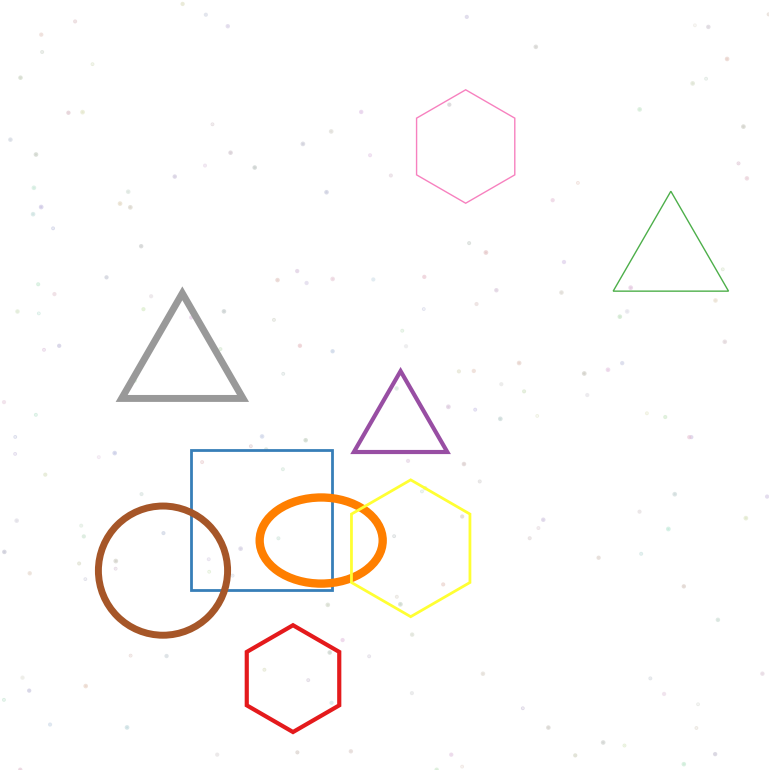[{"shape": "hexagon", "thickness": 1.5, "radius": 0.35, "center": [0.381, 0.119]}, {"shape": "square", "thickness": 1, "radius": 0.46, "center": [0.34, 0.325]}, {"shape": "triangle", "thickness": 0.5, "radius": 0.43, "center": [0.871, 0.665]}, {"shape": "triangle", "thickness": 1.5, "radius": 0.35, "center": [0.52, 0.448]}, {"shape": "oval", "thickness": 3, "radius": 0.4, "center": [0.417, 0.298]}, {"shape": "hexagon", "thickness": 1, "radius": 0.44, "center": [0.533, 0.288]}, {"shape": "circle", "thickness": 2.5, "radius": 0.42, "center": [0.212, 0.259]}, {"shape": "hexagon", "thickness": 0.5, "radius": 0.37, "center": [0.605, 0.81]}, {"shape": "triangle", "thickness": 2.5, "radius": 0.46, "center": [0.237, 0.528]}]